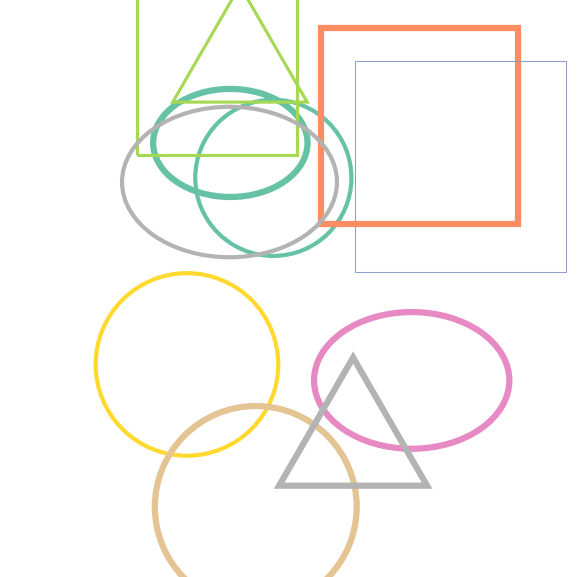[{"shape": "circle", "thickness": 2, "radius": 0.68, "center": [0.473, 0.691]}, {"shape": "oval", "thickness": 3, "radius": 0.67, "center": [0.399, 0.752]}, {"shape": "square", "thickness": 3, "radius": 0.85, "center": [0.726, 0.781]}, {"shape": "square", "thickness": 0.5, "radius": 0.91, "center": [0.798, 0.711]}, {"shape": "oval", "thickness": 3, "radius": 0.85, "center": [0.713, 0.34]}, {"shape": "square", "thickness": 1.5, "radius": 0.69, "center": [0.375, 0.869]}, {"shape": "triangle", "thickness": 1.5, "radius": 0.67, "center": [0.416, 0.89]}, {"shape": "circle", "thickness": 2, "radius": 0.79, "center": [0.324, 0.368]}, {"shape": "circle", "thickness": 3, "radius": 0.87, "center": [0.443, 0.121]}, {"shape": "oval", "thickness": 2, "radius": 0.93, "center": [0.397, 0.684]}, {"shape": "triangle", "thickness": 3, "radius": 0.74, "center": [0.611, 0.232]}]